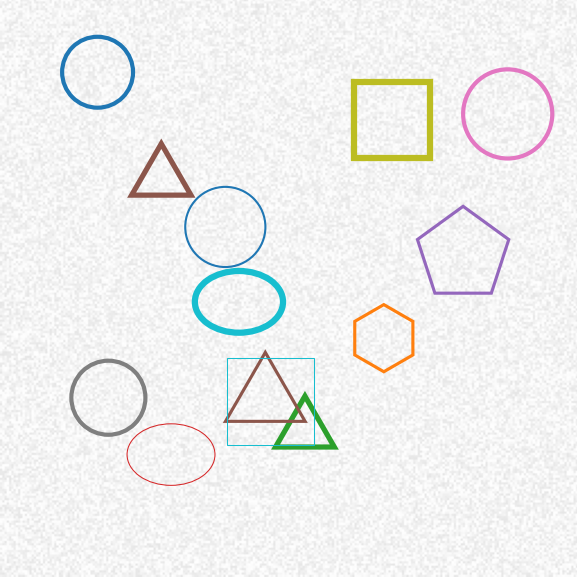[{"shape": "circle", "thickness": 1, "radius": 0.35, "center": [0.39, 0.606]}, {"shape": "circle", "thickness": 2, "radius": 0.31, "center": [0.169, 0.874]}, {"shape": "hexagon", "thickness": 1.5, "radius": 0.29, "center": [0.665, 0.414]}, {"shape": "triangle", "thickness": 2.5, "radius": 0.29, "center": [0.528, 0.254]}, {"shape": "oval", "thickness": 0.5, "radius": 0.38, "center": [0.296, 0.212]}, {"shape": "pentagon", "thickness": 1.5, "radius": 0.42, "center": [0.802, 0.559]}, {"shape": "triangle", "thickness": 2.5, "radius": 0.3, "center": [0.279, 0.691]}, {"shape": "triangle", "thickness": 1.5, "radius": 0.4, "center": [0.459, 0.309]}, {"shape": "circle", "thickness": 2, "radius": 0.39, "center": [0.879, 0.802]}, {"shape": "circle", "thickness": 2, "radius": 0.32, "center": [0.188, 0.31]}, {"shape": "square", "thickness": 3, "radius": 0.33, "center": [0.679, 0.791]}, {"shape": "square", "thickness": 0.5, "radius": 0.38, "center": [0.469, 0.304]}, {"shape": "oval", "thickness": 3, "radius": 0.38, "center": [0.414, 0.476]}]